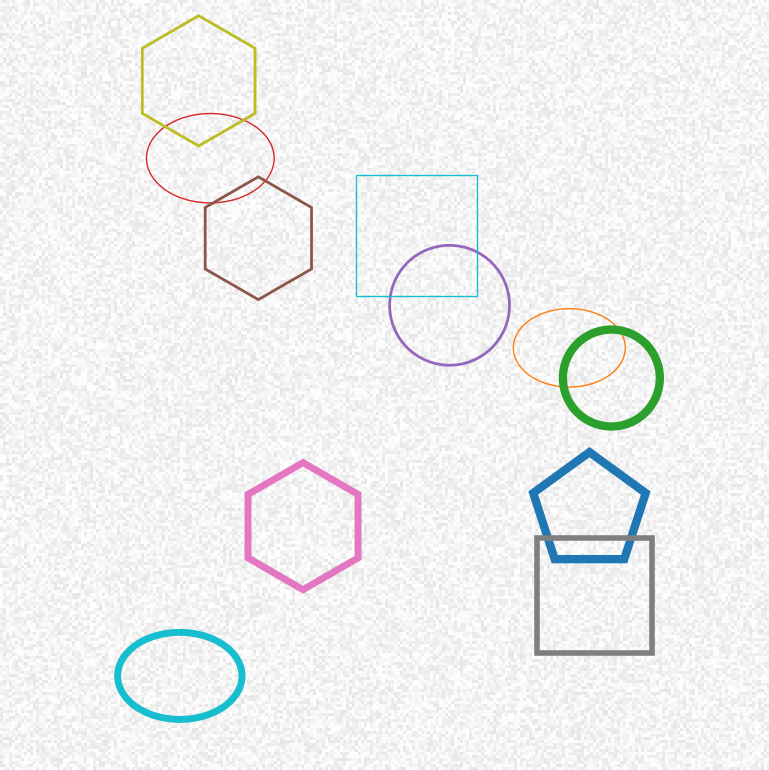[{"shape": "pentagon", "thickness": 3, "radius": 0.38, "center": [0.766, 0.336]}, {"shape": "oval", "thickness": 0.5, "radius": 0.36, "center": [0.739, 0.548]}, {"shape": "circle", "thickness": 3, "radius": 0.31, "center": [0.794, 0.509]}, {"shape": "oval", "thickness": 0.5, "radius": 0.41, "center": [0.273, 0.795]}, {"shape": "circle", "thickness": 1, "radius": 0.39, "center": [0.584, 0.604]}, {"shape": "hexagon", "thickness": 1, "radius": 0.4, "center": [0.336, 0.691]}, {"shape": "hexagon", "thickness": 2.5, "radius": 0.41, "center": [0.394, 0.317]}, {"shape": "square", "thickness": 2, "radius": 0.37, "center": [0.772, 0.226]}, {"shape": "hexagon", "thickness": 1, "radius": 0.42, "center": [0.258, 0.895]}, {"shape": "oval", "thickness": 2.5, "radius": 0.4, "center": [0.234, 0.122]}, {"shape": "square", "thickness": 0.5, "radius": 0.39, "center": [0.541, 0.695]}]